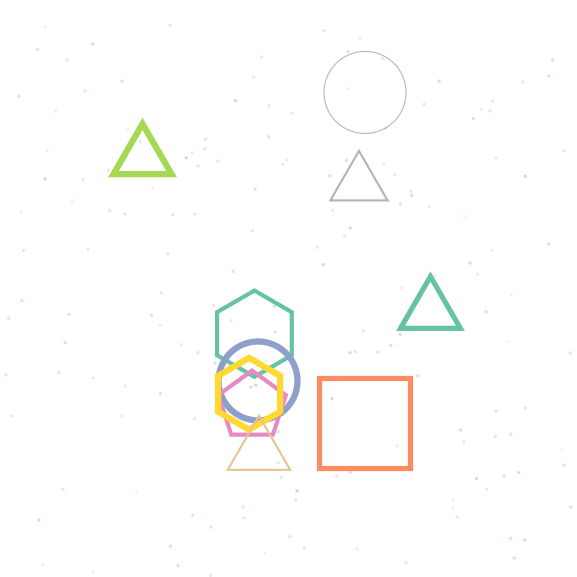[{"shape": "hexagon", "thickness": 2, "radius": 0.37, "center": [0.441, 0.421]}, {"shape": "triangle", "thickness": 2.5, "radius": 0.3, "center": [0.745, 0.461]}, {"shape": "square", "thickness": 2.5, "radius": 0.39, "center": [0.631, 0.267]}, {"shape": "circle", "thickness": 3, "radius": 0.34, "center": [0.447, 0.339]}, {"shape": "pentagon", "thickness": 2, "radius": 0.31, "center": [0.437, 0.296]}, {"shape": "triangle", "thickness": 3, "radius": 0.29, "center": [0.247, 0.727]}, {"shape": "hexagon", "thickness": 3, "radius": 0.31, "center": [0.431, 0.317]}, {"shape": "triangle", "thickness": 1, "radius": 0.31, "center": [0.448, 0.217]}, {"shape": "triangle", "thickness": 1, "radius": 0.29, "center": [0.622, 0.681]}, {"shape": "circle", "thickness": 0.5, "radius": 0.36, "center": [0.632, 0.839]}]